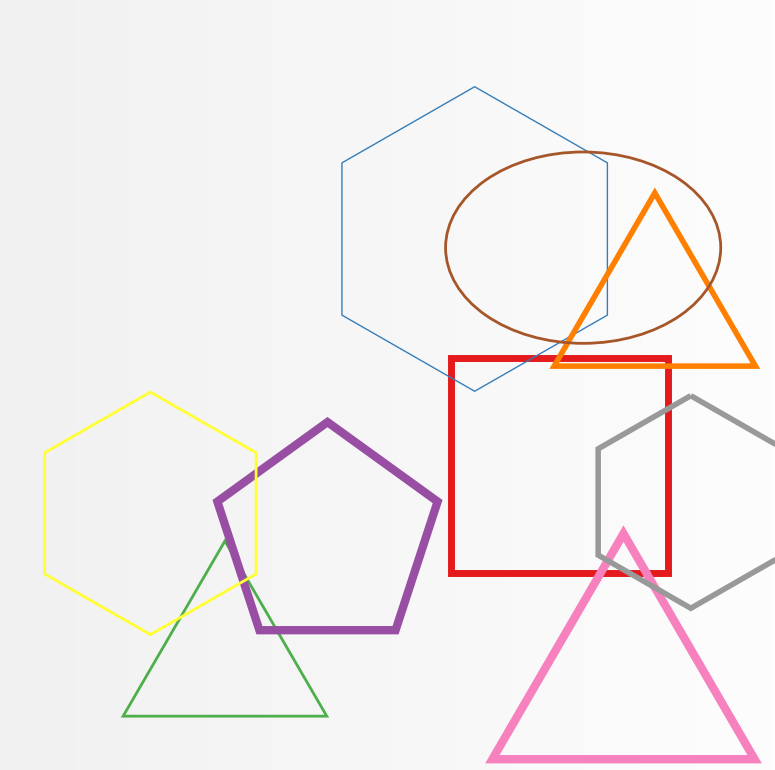[{"shape": "square", "thickness": 2.5, "radius": 0.7, "center": [0.722, 0.396]}, {"shape": "hexagon", "thickness": 0.5, "radius": 0.99, "center": [0.612, 0.69]}, {"shape": "triangle", "thickness": 1, "radius": 0.76, "center": [0.29, 0.146]}, {"shape": "pentagon", "thickness": 3, "radius": 0.75, "center": [0.423, 0.302]}, {"shape": "triangle", "thickness": 2, "radius": 0.75, "center": [0.845, 0.6]}, {"shape": "hexagon", "thickness": 1, "radius": 0.79, "center": [0.194, 0.333]}, {"shape": "oval", "thickness": 1, "radius": 0.89, "center": [0.752, 0.678]}, {"shape": "triangle", "thickness": 3, "radius": 0.98, "center": [0.805, 0.112]}, {"shape": "hexagon", "thickness": 2, "radius": 0.69, "center": [0.891, 0.348]}]